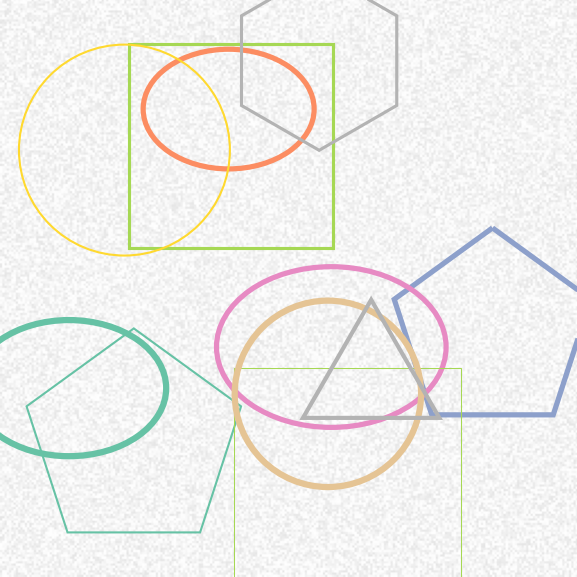[{"shape": "oval", "thickness": 3, "radius": 0.84, "center": [0.119, 0.327]}, {"shape": "pentagon", "thickness": 1, "radius": 0.98, "center": [0.232, 0.235]}, {"shape": "oval", "thickness": 2.5, "radius": 0.74, "center": [0.396, 0.81]}, {"shape": "pentagon", "thickness": 2.5, "radius": 0.89, "center": [0.853, 0.426]}, {"shape": "oval", "thickness": 2.5, "radius": 0.99, "center": [0.574, 0.398]}, {"shape": "square", "thickness": 1.5, "radius": 0.88, "center": [0.401, 0.746]}, {"shape": "square", "thickness": 0.5, "radius": 0.98, "center": [0.602, 0.167]}, {"shape": "circle", "thickness": 1, "radius": 0.91, "center": [0.215, 0.739]}, {"shape": "circle", "thickness": 3, "radius": 0.81, "center": [0.568, 0.317]}, {"shape": "hexagon", "thickness": 1.5, "radius": 0.78, "center": [0.553, 0.894]}, {"shape": "triangle", "thickness": 2, "radius": 0.68, "center": [0.643, 0.344]}]